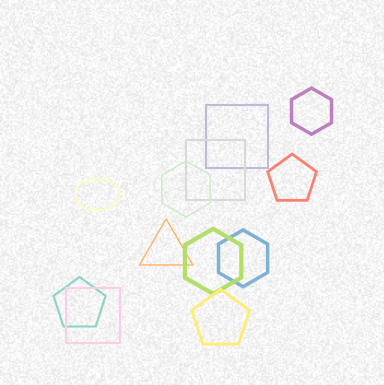[{"shape": "pentagon", "thickness": 1.5, "radius": 0.36, "center": [0.207, 0.209]}, {"shape": "oval", "thickness": 1, "radius": 0.29, "center": [0.254, 0.495]}, {"shape": "square", "thickness": 1.5, "radius": 0.4, "center": [0.615, 0.646]}, {"shape": "pentagon", "thickness": 2, "radius": 0.33, "center": [0.759, 0.533]}, {"shape": "hexagon", "thickness": 2.5, "radius": 0.37, "center": [0.631, 0.329]}, {"shape": "triangle", "thickness": 1, "radius": 0.4, "center": [0.432, 0.352]}, {"shape": "hexagon", "thickness": 3, "radius": 0.42, "center": [0.554, 0.321]}, {"shape": "square", "thickness": 1.5, "radius": 0.35, "center": [0.242, 0.181]}, {"shape": "square", "thickness": 1.5, "radius": 0.39, "center": [0.56, 0.559]}, {"shape": "hexagon", "thickness": 2.5, "radius": 0.3, "center": [0.809, 0.711]}, {"shape": "hexagon", "thickness": 1, "radius": 0.36, "center": [0.483, 0.509]}, {"shape": "pentagon", "thickness": 2, "radius": 0.39, "center": [0.573, 0.17]}]